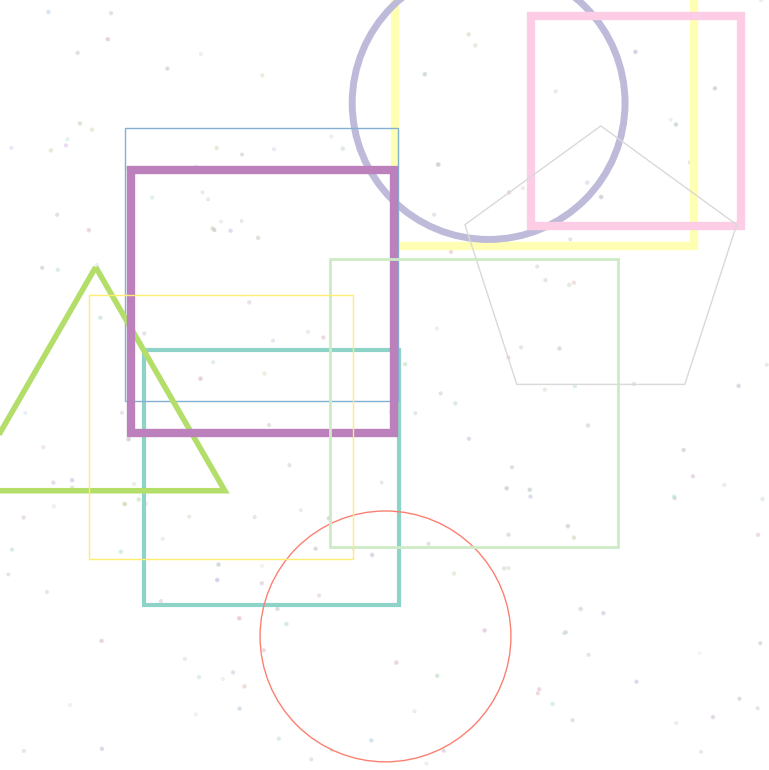[{"shape": "square", "thickness": 1.5, "radius": 0.83, "center": [0.353, 0.38]}, {"shape": "square", "thickness": 3, "radius": 0.97, "center": [0.707, 0.874]}, {"shape": "circle", "thickness": 2.5, "radius": 0.89, "center": [0.635, 0.866]}, {"shape": "circle", "thickness": 0.5, "radius": 0.81, "center": [0.501, 0.173]}, {"shape": "square", "thickness": 0.5, "radius": 0.89, "center": [0.34, 0.656]}, {"shape": "triangle", "thickness": 2, "radius": 0.97, "center": [0.124, 0.46]}, {"shape": "square", "thickness": 3, "radius": 0.68, "center": [0.826, 0.843]}, {"shape": "pentagon", "thickness": 0.5, "radius": 0.93, "center": [0.78, 0.651]}, {"shape": "square", "thickness": 3, "radius": 0.85, "center": [0.341, 0.609]}, {"shape": "square", "thickness": 1, "radius": 0.94, "center": [0.616, 0.476]}, {"shape": "square", "thickness": 0.5, "radius": 0.86, "center": [0.287, 0.446]}]